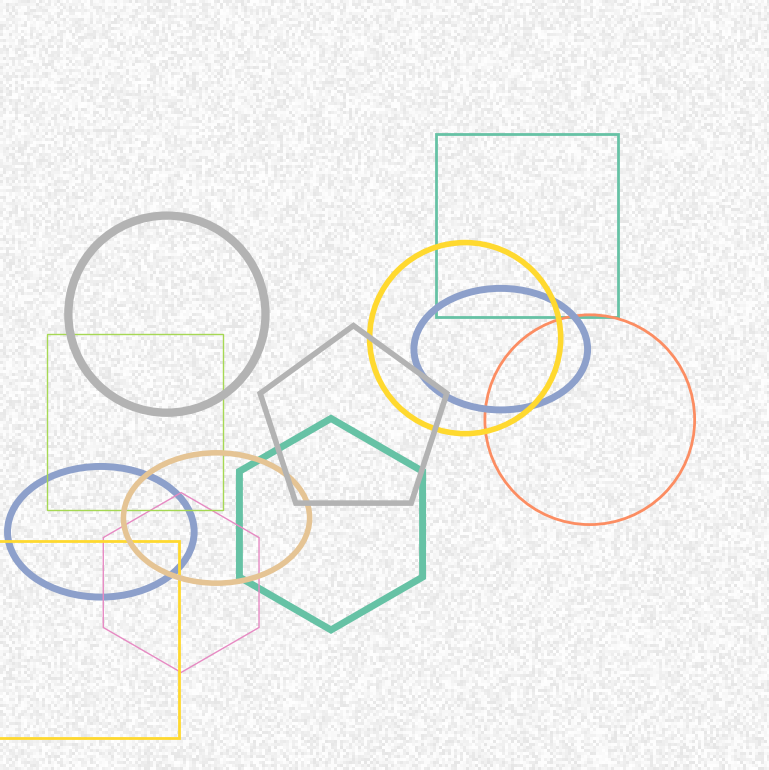[{"shape": "hexagon", "thickness": 2.5, "radius": 0.69, "center": [0.43, 0.319]}, {"shape": "square", "thickness": 1, "radius": 0.59, "center": [0.684, 0.707]}, {"shape": "circle", "thickness": 1, "radius": 0.68, "center": [0.766, 0.455]}, {"shape": "oval", "thickness": 2.5, "radius": 0.56, "center": [0.65, 0.547]}, {"shape": "oval", "thickness": 2.5, "radius": 0.61, "center": [0.131, 0.309]}, {"shape": "hexagon", "thickness": 0.5, "radius": 0.58, "center": [0.235, 0.243]}, {"shape": "square", "thickness": 0.5, "radius": 0.57, "center": [0.175, 0.452]}, {"shape": "square", "thickness": 1, "radius": 0.64, "center": [0.104, 0.17]}, {"shape": "circle", "thickness": 2, "radius": 0.62, "center": [0.604, 0.561]}, {"shape": "oval", "thickness": 2, "radius": 0.6, "center": [0.281, 0.327]}, {"shape": "pentagon", "thickness": 2, "radius": 0.64, "center": [0.459, 0.45]}, {"shape": "circle", "thickness": 3, "radius": 0.64, "center": [0.217, 0.592]}]